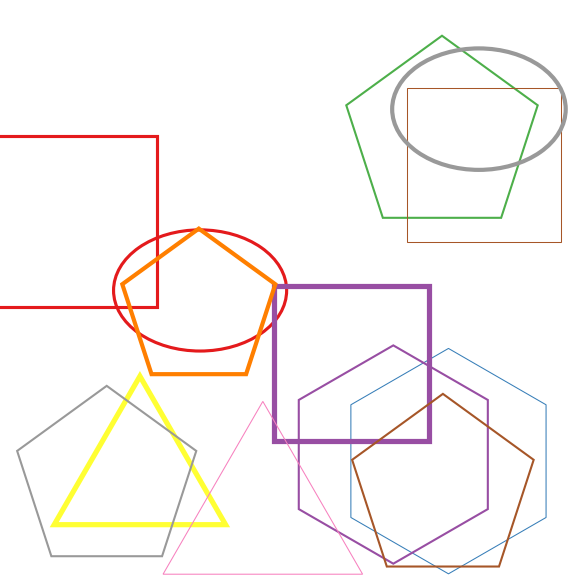[{"shape": "square", "thickness": 1.5, "radius": 0.74, "center": [0.124, 0.615]}, {"shape": "oval", "thickness": 1.5, "radius": 0.75, "center": [0.346, 0.496]}, {"shape": "hexagon", "thickness": 0.5, "radius": 0.98, "center": [0.777, 0.201]}, {"shape": "pentagon", "thickness": 1, "radius": 0.87, "center": [0.765, 0.763]}, {"shape": "hexagon", "thickness": 1, "radius": 0.94, "center": [0.681, 0.212]}, {"shape": "square", "thickness": 2.5, "radius": 0.67, "center": [0.609, 0.369]}, {"shape": "pentagon", "thickness": 2, "radius": 0.7, "center": [0.344, 0.464]}, {"shape": "triangle", "thickness": 2.5, "radius": 0.86, "center": [0.242, 0.176]}, {"shape": "pentagon", "thickness": 1, "radius": 0.83, "center": [0.767, 0.152]}, {"shape": "square", "thickness": 0.5, "radius": 0.67, "center": [0.838, 0.714]}, {"shape": "triangle", "thickness": 0.5, "radius": 1.0, "center": [0.455, 0.105]}, {"shape": "oval", "thickness": 2, "radius": 0.75, "center": [0.829, 0.81]}, {"shape": "pentagon", "thickness": 1, "radius": 0.82, "center": [0.185, 0.168]}]